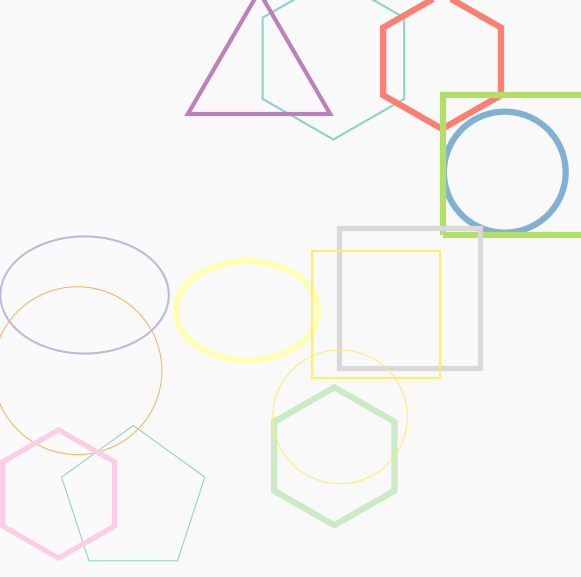[{"shape": "pentagon", "thickness": 0.5, "radius": 0.65, "center": [0.229, 0.133]}, {"shape": "hexagon", "thickness": 1, "radius": 0.7, "center": [0.574, 0.898]}, {"shape": "oval", "thickness": 3, "radius": 0.61, "center": [0.425, 0.461]}, {"shape": "oval", "thickness": 1, "radius": 0.72, "center": [0.146, 0.488]}, {"shape": "hexagon", "thickness": 3, "radius": 0.58, "center": [0.761, 0.893]}, {"shape": "circle", "thickness": 3, "radius": 0.52, "center": [0.868, 0.701]}, {"shape": "circle", "thickness": 0.5, "radius": 0.73, "center": [0.133, 0.357]}, {"shape": "square", "thickness": 3, "radius": 0.61, "center": [0.884, 0.713]}, {"shape": "hexagon", "thickness": 2.5, "radius": 0.56, "center": [0.101, 0.144]}, {"shape": "square", "thickness": 2.5, "radius": 0.61, "center": [0.705, 0.483]}, {"shape": "triangle", "thickness": 2, "radius": 0.71, "center": [0.446, 0.872]}, {"shape": "hexagon", "thickness": 3, "radius": 0.6, "center": [0.575, 0.209]}, {"shape": "circle", "thickness": 0.5, "radius": 0.58, "center": [0.585, 0.277]}, {"shape": "square", "thickness": 1, "radius": 0.55, "center": [0.648, 0.455]}]